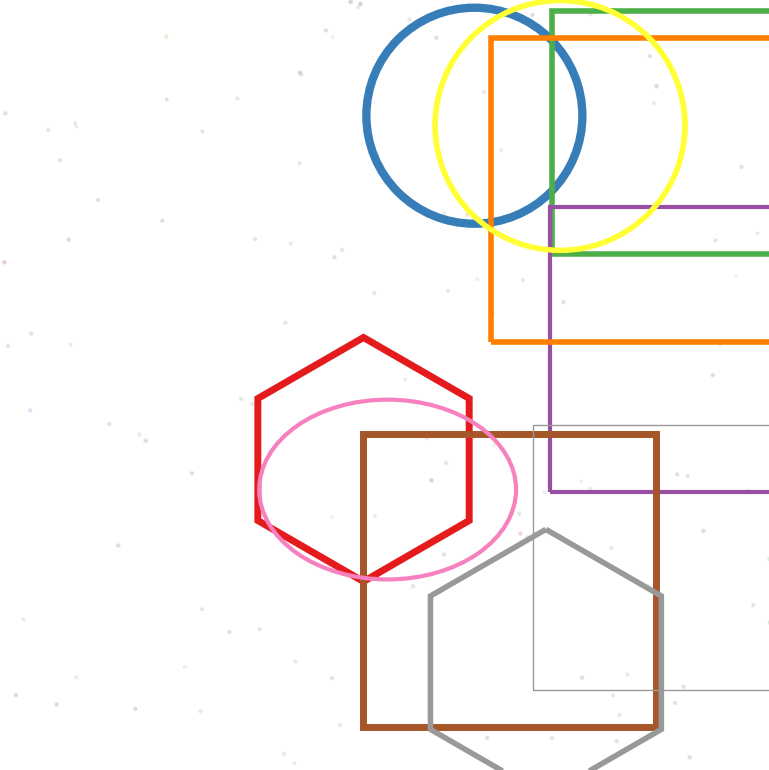[{"shape": "hexagon", "thickness": 2.5, "radius": 0.79, "center": [0.472, 0.403]}, {"shape": "circle", "thickness": 3, "radius": 0.7, "center": [0.616, 0.85]}, {"shape": "square", "thickness": 2, "radius": 0.79, "center": [0.875, 0.828]}, {"shape": "square", "thickness": 1.5, "radius": 0.93, "center": [0.899, 0.546]}, {"shape": "square", "thickness": 2, "radius": 0.99, "center": [0.835, 0.753]}, {"shape": "circle", "thickness": 2, "radius": 0.81, "center": [0.727, 0.837]}, {"shape": "square", "thickness": 2.5, "radius": 0.95, "center": [0.661, 0.246]}, {"shape": "oval", "thickness": 1.5, "radius": 0.83, "center": [0.503, 0.364]}, {"shape": "hexagon", "thickness": 2, "radius": 0.87, "center": [0.709, 0.139]}, {"shape": "square", "thickness": 0.5, "radius": 0.86, "center": [0.863, 0.276]}]